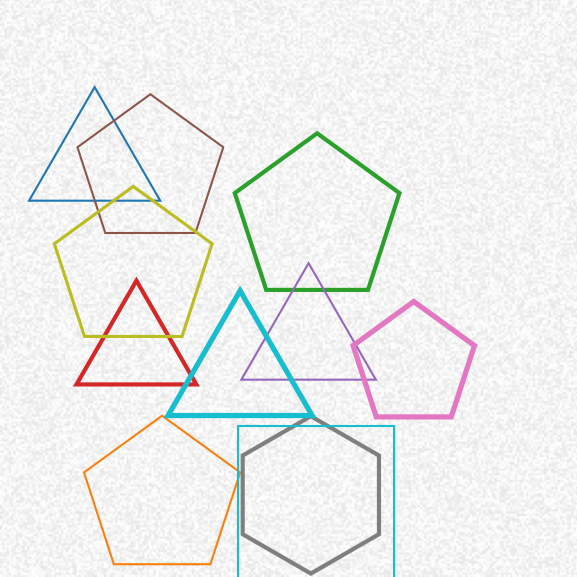[{"shape": "triangle", "thickness": 1, "radius": 0.66, "center": [0.164, 0.717]}, {"shape": "pentagon", "thickness": 1, "radius": 0.71, "center": [0.281, 0.137]}, {"shape": "pentagon", "thickness": 2, "radius": 0.75, "center": [0.549, 0.618]}, {"shape": "triangle", "thickness": 2, "radius": 0.6, "center": [0.236, 0.393]}, {"shape": "triangle", "thickness": 1, "radius": 0.67, "center": [0.534, 0.409]}, {"shape": "pentagon", "thickness": 1, "radius": 0.66, "center": [0.26, 0.703]}, {"shape": "pentagon", "thickness": 2.5, "radius": 0.55, "center": [0.716, 0.367]}, {"shape": "hexagon", "thickness": 2, "radius": 0.68, "center": [0.538, 0.142]}, {"shape": "pentagon", "thickness": 1.5, "radius": 0.72, "center": [0.231, 0.533]}, {"shape": "square", "thickness": 1, "radius": 0.67, "center": [0.547, 0.127]}, {"shape": "triangle", "thickness": 2.5, "radius": 0.72, "center": [0.416, 0.352]}]